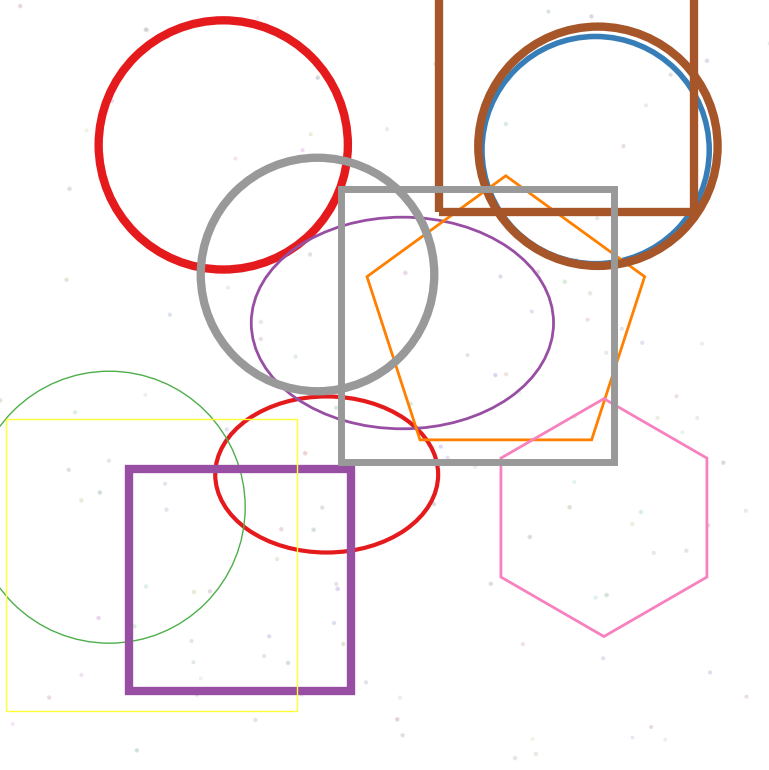[{"shape": "circle", "thickness": 3, "radius": 0.81, "center": [0.29, 0.812]}, {"shape": "oval", "thickness": 1.5, "radius": 0.72, "center": [0.424, 0.384]}, {"shape": "circle", "thickness": 2, "radius": 0.74, "center": [0.774, 0.805]}, {"shape": "circle", "thickness": 0.5, "radius": 0.88, "center": [0.142, 0.341]}, {"shape": "oval", "thickness": 1, "radius": 0.98, "center": [0.523, 0.581]}, {"shape": "square", "thickness": 3, "radius": 0.72, "center": [0.312, 0.247]}, {"shape": "pentagon", "thickness": 1, "radius": 0.95, "center": [0.657, 0.582]}, {"shape": "square", "thickness": 0.5, "radius": 0.95, "center": [0.196, 0.266]}, {"shape": "circle", "thickness": 3, "radius": 0.78, "center": [0.777, 0.81]}, {"shape": "square", "thickness": 3, "radius": 0.83, "center": [0.736, 0.89]}, {"shape": "hexagon", "thickness": 1, "radius": 0.77, "center": [0.784, 0.328]}, {"shape": "circle", "thickness": 3, "radius": 0.76, "center": [0.412, 0.644]}, {"shape": "square", "thickness": 2.5, "radius": 0.88, "center": [0.62, 0.577]}]